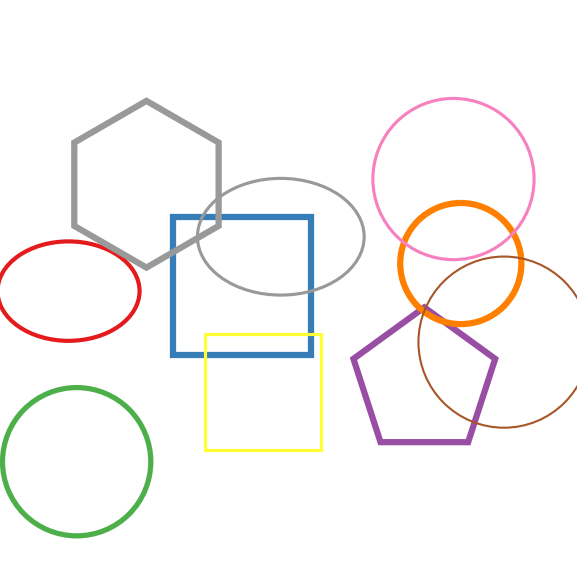[{"shape": "oval", "thickness": 2, "radius": 0.61, "center": [0.119, 0.495]}, {"shape": "square", "thickness": 3, "radius": 0.6, "center": [0.419, 0.503]}, {"shape": "circle", "thickness": 2.5, "radius": 0.64, "center": [0.133, 0.2]}, {"shape": "pentagon", "thickness": 3, "radius": 0.65, "center": [0.735, 0.338]}, {"shape": "circle", "thickness": 3, "radius": 0.52, "center": [0.798, 0.543]}, {"shape": "square", "thickness": 1.5, "radius": 0.5, "center": [0.456, 0.32]}, {"shape": "circle", "thickness": 1, "radius": 0.74, "center": [0.873, 0.407]}, {"shape": "circle", "thickness": 1.5, "radius": 0.7, "center": [0.785, 0.689]}, {"shape": "hexagon", "thickness": 3, "radius": 0.72, "center": [0.254, 0.68]}, {"shape": "oval", "thickness": 1.5, "radius": 0.72, "center": [0.486, 0.589]}]